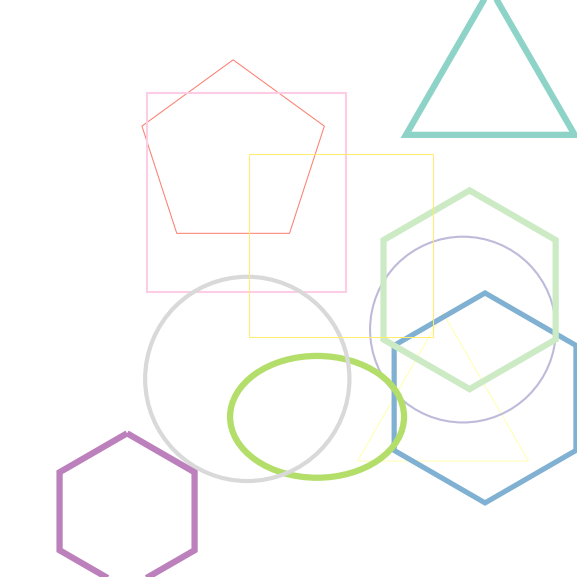[{"shape": "triangle", "thickness": 3, "radius": 0.84, "center": [0.849, 0.85]}, {"shape": "triangle", "thickness": 0.5, "radius": 0.85, "center": [0.767, 0.286]}, {"shape": "circle", "thickness": 1, "radius": 0.8, "center": [0.802, 0.428]}, {"shape": "pentagon", "thickness": 0.5, "radius": 0.83, "center": [0.404, 0.729]}, {"shape": "hexagon", "thickness": 2.5, "radius": 0.91, "center": [0.84, 0.31]}, {"shape": "oval", "thickness": 3, "radius": 0.75, "center": [0.549, 0.277]}, {"shape": "square", "thickness": 1, "radius": 0.86, "center": [0.427, 0.666]}, {"shape": "circle", "thickness": 2, "radius": 0.88, "center": [0.428, 0.343]}, {"shape": "hexagon", "thickness": 3, "radius": 0.67, "center": [0.22, 0.114]}, {"shape": "hexagon", "thickness": 3, "radius": 0.86, "center": [0.813, 0.497]}, {"shape": "square", "thickness": 0.5, "radius": 0.79, "center": [0.591, 0.574]}]